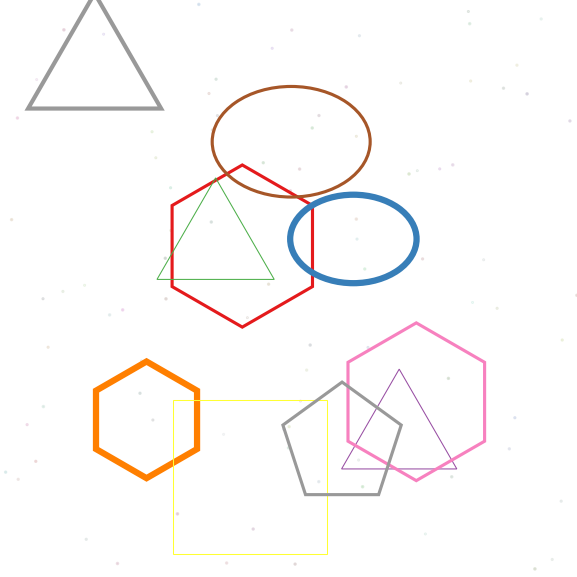[{"shape": "hexagon", "thickness": 1.5, "radius": 0.7, "center": [0.42, 0.573]}, {"shape": "oval", "thickness": 3, "radius": 0.55, "center": [0.612, 0.585]}, {"shape": "triangle", "thickness": 0.5, "radius": 0.59, "center": [0.373, 0.574]}, {"shape": "triangle", "thickness": 0.5, "radius": 0.58, "center": [0.691, 0.245]}, {"shape": "hexagon", "thickness": 3, "radius": 0.51, "center": [0.254, 0.272]}, {"shape": "square", "thickness": 0.5, "radius": 0.67, "center": [0.433, 0.173]}, {"shape": "oval", "thickness": 1.5, "radius": 0.68, "center": [0.504, 0.754]}, {"shape": "hexagon", "thickness": 1.5, "radius": 0.68, "center": [0.721, 0.303]}, {"shape": "triangle", "thickness": 2, "radius": 0.67, "center": [0.164, 0.878]}, {"shape": "pentagon", "thickness": 1.5, "radius": 0.54, "center": [0.592, 0.23]}]